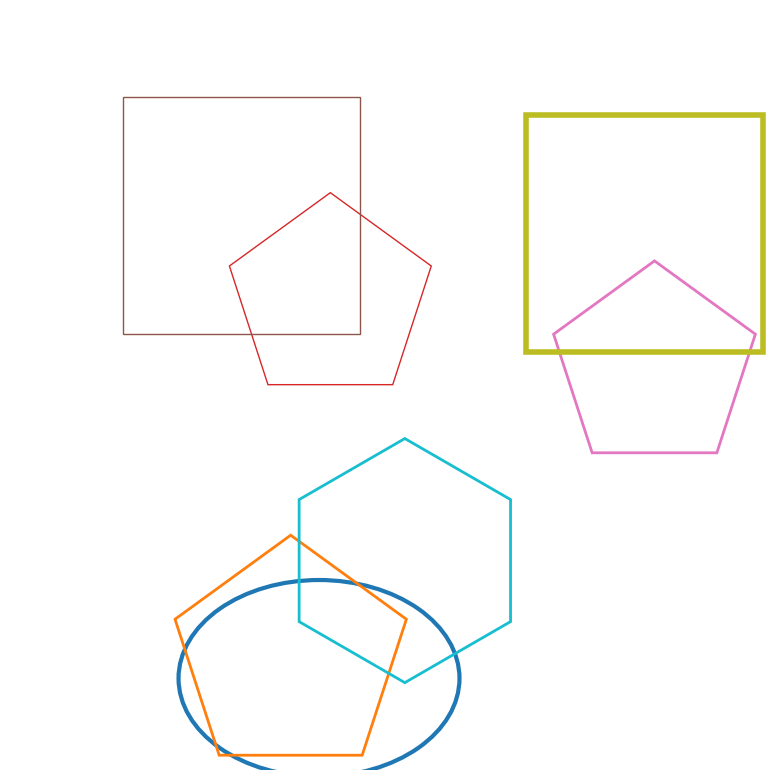[{"shape": "oval", "thickness": 1.5, "radius": 0.91, "center": [0.414, 0.119]}, {"shape": "pentagon", "thickness": 1, "radius": 0.79, "center": [0.378, 0.147]}, {"shape": "pentagon", "thickness": 0.5, "radius": 0.69, "center": [0.429, 0.612]}, {"shape": "square", "thickness": 0.5, "radius": 0.77, "center": [0.314, 0.72]}, {"shape": "pentagon", "thickness": 1, "radius": 0.69, "center": [0.85, 0.523]}, {"shape": "square", "thickness": 2, "radius": 0.77, "center": [0.837, 0.697]}, {"shape": "hexagon", "thickness": 1, "radius": 0.79, "center": [0.526, 0.272]}]